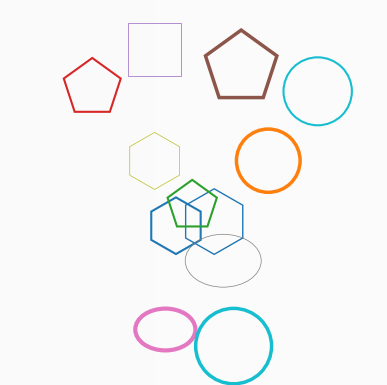[{"shape": "hexagon", "thickness": 1.5, "radius": 0.37, "center": [0.454, 0.414]}, {"shape": "hexagon", "thickness": 1, "radius": 0.43, "center": [0.553, 0.424]}, {"shape": "circle", "thickness": 2.5, "radius": 0.41, "center": [0.692, 0.583]}, {"shape": "pentagon", "thickness": 1.5, "radius": 0.33, "center": [0.496, 0.466]}, {"shape": "pentagon", "thickness": 1.5, "radius": 0.39, "center": [0.238, 0.772]}, {"shape": "square", "thickness": 0.5, "radius": 0.34, "center": [0.399, 0.87]}, {"shape": "pentagon", "thickness": 2.5, "radius": 0.48, "center": [0.622, 0.825]}, {"shape": "oval", "thickness": 3, "radius": 0.39, "center": [0.427, 0.144]}, {"shape": "oval", "thickness": 0.5, "radius": 0.49, "center": [0.576, 0.323]}, {"shape": "hexagon", "thickness": 0.5, "radius": 0.37, "center": [0.399, 0.582]}, {"shape": "circle", "thickness": 2.5, "radius": 0.49, "center": [0.603, 0.101]}, {"shape": "circle", "thickness": 1.5, "radius": 0.44, "center": [0.82, 0.763]}]